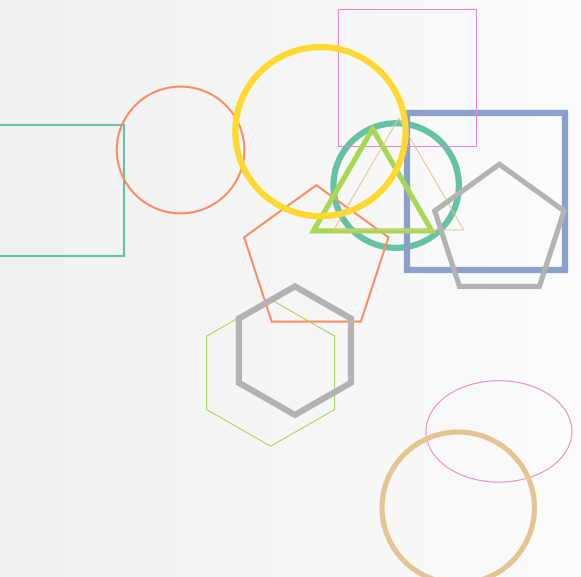[{"shape": "circle", "thickness": 3, "radius": 0.54, "center": [0.682, 0.678]}, {"shape": "square", "thickness": 1, "radius": 0.56, "center": [0.1, 0.67]}, {"shape": "pentagon", "thickness": 1, "radius": 0.65, "center": [0.544, 0.548]}, {"shape": "circle", "thickness": 1, "radius": 0.55, "center": [0.311, 0.739]}, {"shape": "square", "thickness": 3, "radius": 0.68, "center": [0.836, 0.667]}, {"shape": "oval", "thickness": 0.5, "radius": 0.63, "center": [0.858, 0.252]}, {"shape": "square", "thickness": 0.5, "radius": 0.59, "center": [0.7, 0.866]}, {"shape": "hexagon", "thickness": 0.5, "radius": 0.64, "center": [0.466, 0.354]}, {"shape": "triangle", "thickness": 2.5, "radius": 0.59, "center": [0.641, 0.658]}, {"shape": "circle", "thickness": 3, "radius": 0.73, "center": [0.551, 0.771]}, {"shape": "triangle", "thickness": 0.5, "radius": 0.64, "center": [0.686, 0.666]}, {"shape": "circle", "thickness": 2.5, "radius": 0.66, "center": [0.788, 0.12]}, {"shape": "hexagon", "thickness": 3, "radius": 0.56, "center": [0.507, 0.392]}, {"shape": "pentagon", "thickness": 2.5, "radius": 0.58, "center": [0.859, 0.598]}]